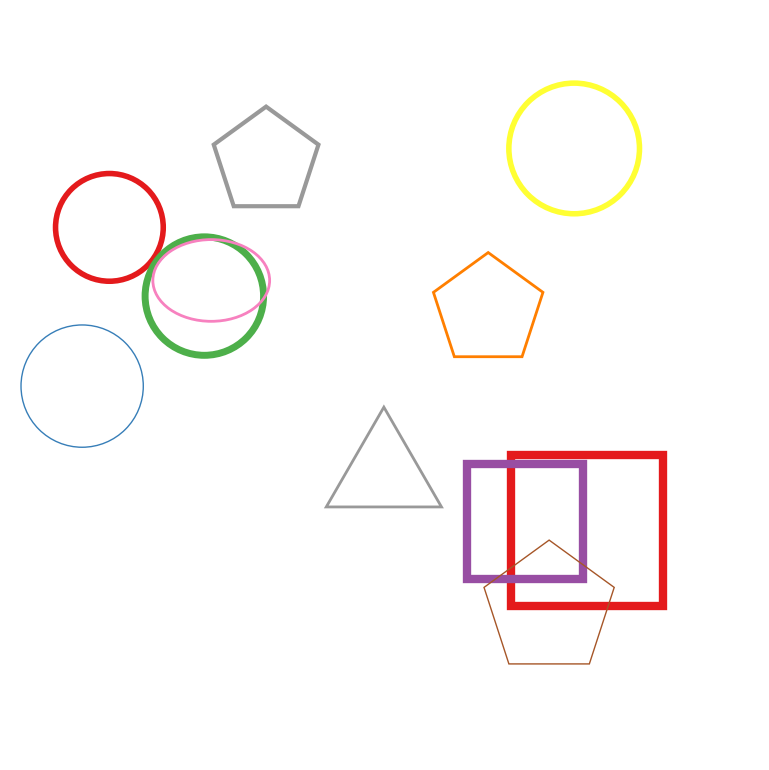[{"shape": "circle", "thickness": 2, "radius": 0.35, "center": [0.142, 0.705]}, {"shape": "square", "thickness": 3, "radius": 0.49, "center": [0.762, 0.311]}, {"shape": "circle", "thickness": 0.5, "radius": 0.4, "center": [0.107, 0.499]}, {"shape": "circle", "thickness": 2.5, "radius": 0.38, "center": [0.265, 0.615]}, {"shape": "square", "thickness": 3, "radius": 0.38, "center": [0.682, 0.323]}, {"shape": "pentagon", "thickness": 1, "radius": 0.37, "center": [0.634, 0.597]}, {"shape": "circle", "thickness": 2, "radius": 0.42, "center": [0.746, 0.807]}, {"shape": "pentagon", "thickness": 0.5, "radius": 0.44, "center": [0.713, 0.21]}, {"shape": "oval", "thickness": 1, "radius": 0.38, "center": [0.274, 0.636]}, {"shape": "pentagon", "thickness": 1.5, "radius": 0.36, "center": [0.346, 0.79]}, {"shape": "triangle", "thickness": 1, "radius": 0.43, "center": [0.499, 0.385]}]